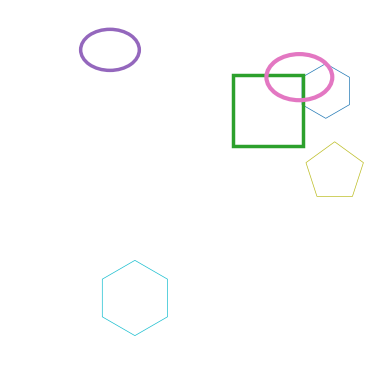[{"shape": "hexagon", "thickness": 0.5, "radius": 0.36, "center": [0.846, 0.764]}, {"shape": "square", "thickness": 2.5, "radius": 0.46, "center": [0.696, 0.713]}, {"shape": "oval", "thickness": 2.5, "radius": 0.38, "center": [0.286, 0.871]}, {"shape": "oval", "thickness": 3, "radius": 0.43, "center": [0.778, 0.8]}, {"shape": "pentagon", "thickness": 0.5, "radius": 0.39, "center": [0.869, 0.553]}, {"shape": "hexagon", "thickness": 0.5, "radius": 0.49, "center": [0.35, 0.226]}]